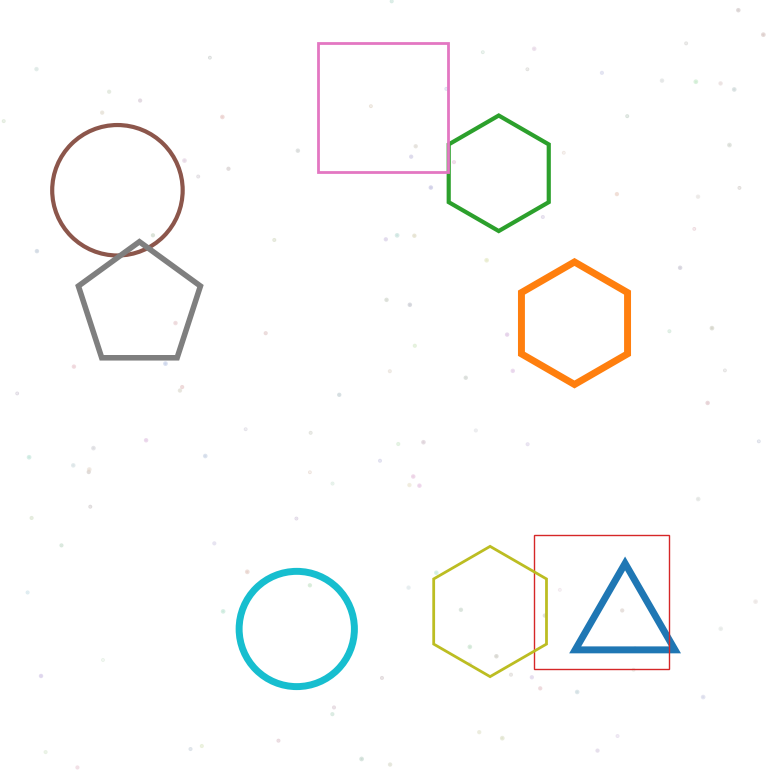[{"shape": "triangle", "thickness": 2.5, "radius": 0.37, "center": [0.812, 0.193]}, {"shape": "hexagon", "thickness": 2.5, "radius": 0.4, "center": [0.746, 0.58]}, {"shape": "hexagon", "thickness": 1.5, "radius": 0.38, "center": [0.648, 0.775]}, {"shape": "square", "thickness": 0.5, "radius": 0.44, "center": [0.782, 0.218]}, {"shape": "circle", "thickness": 1.5, "radius": 0.42, "center": [0.153, 0.753]}, {"shape": "square", "thickness": 1, "radius": 0.42, "center": [0.498, 0.86]}, {"shape": "pentagon", "thickness": 2, "radius": 0.42, "center": [0.181, 0.603]}, {"shape": "hexagon", "thickness": 1, "radius": 0.42, "center": [0.636, 0.206]}, {"shape": "circle", "thickness": 2.5, "radius": 0.37, "center": [0.385, 0.183]}]